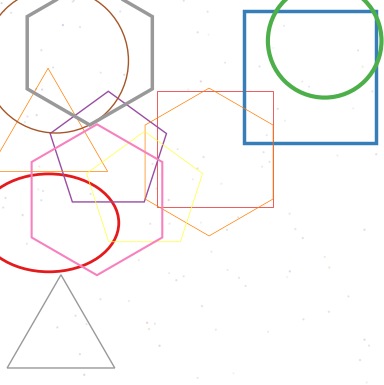[{"shape": "square", "thickness": 0.5, "radius": 0.75, "center": [0.559, 0.613]}, {"shape": "oval", "thickness": 2, "radius": 0.91, "center": [0.127, 0.421]}, {"shape": "square", "thickness": 2.5, "radius": 0.86, "center": [0.805, 0.801]}, {"shape": "circle", "thickness": 3, "radius": 0.74, "center": [0.843, 0.894]}, {"shape": "pentagon", "thickness": 1, "radius": 0.79, "center": [0.281, 0.604]}, {"shape": "hexagon", "thickness": 0.5, "radius": 0.96, "center": [0.543, 0.579]}, {"shape": "triangle", "thickness": 0.5, "radius": 0.89, "center": [0.125, 0.644]}, {"shape": "pentagon", "thickness": 0.5, "radius": 0.79, "center": [0.375, 0.5]}, {"shape": "circle", "thickness": 1, "radius": 0.94, "center": [0.146, 0.842]}, {"shape": "hexagon", "thickness": 1.5, "radius": 0.98, "center": [0.252, 0.481]}, {"shape": "triangle", "thickness": 1, "radius": 0.81, "center": [0.158, 0.125]}, {"shape": "hexagon", "thickness": 2.5, "radius": 0.94, "center": [0.233, 0.863]}]